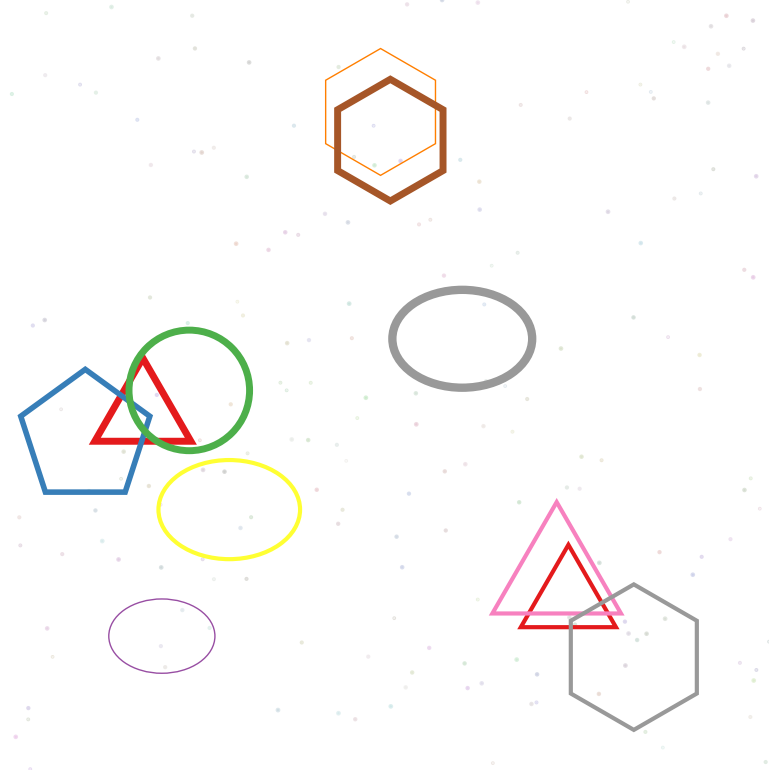[{"shape": "triangle", "thickness": 1.5, "radius": 0.36, "center": [0.738, 0.221]}, {"shape": "triangle", "thickness": 2.5, "radius": 0.36, "center": [0.185, 0.463]}, {"shape": "pentagon", "thickness": 2, "radius": 0.44, "center": [0.111, 0.432]}, {"shape": "circle", "thickness": 2.5, "radius": 0.39, "center": [0.246, 0.493]}, {"shape": "oval", "thickness": 0.5, "radius": 0.34, "center": [0.21, 0.174]}, {"shape": "hexagon", "thickness": 0.5, "radius": 0.41, "center": [0.494, 0.855]}, {"shape": "oval", "thickness": 1.5, "radius": 0.46, "center": [0.298, 0.338]}, {"shape": "hexagon", "thickness": 2.5, "radius": 0.4, "center": [0.507, 0.818]}, {"shape": "triangle", "thickness": 1.5, "radius": 0.48, "center": [0.723, 0.251]}, {"shape": "oval", "thickness": 3, "radius": 0.45, "center": [0.6, 0.56]}, {"shape": "hexagon", "thickness": 1.5, "radius": 0.47, "center": [0.823, 0.147]}]